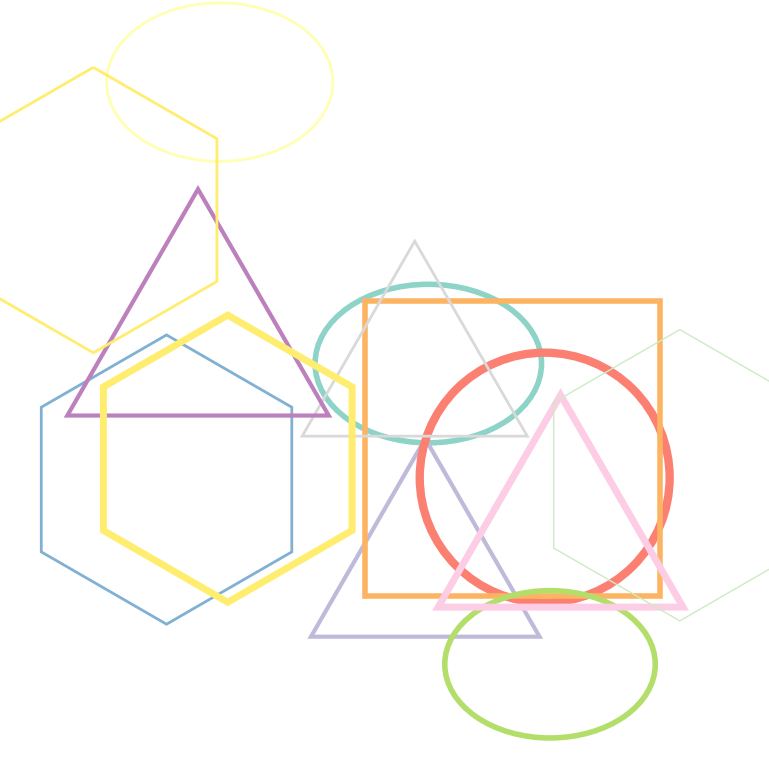[{"shape": "oval", "thickness": 2, "radius": 0.74, "center": [0.556, 0.528]}, {"shape": "oval", "thickness": 1, "radius": 0.73, "center": [0.285, 0.893]}, {"shape": "triangle", "thickness": 1.5, "radius": 0.86, "center": [0.552, 0.259]}, {"shape": "circle", "thickness": 3, "radius": 0.81, "center": [0.707, 0.38]}, {"shape": "hexagon", "thickness": 1, "radius": 0.94, "center": [0.216, 0.377]}, {"shape": "square", "thickness": 2, "radius": 0.96, "center": [0.665, 0.417]}, {"shape": "oval", "thickness": 2, "radius": 0.68, "center": [0.714, 0.137]}, {"shape": "triangle", "thickness": 2.5, "radius": 0.92, "center": [0.728, 0.303]}, {"shape": "triangle", "thickness": 1, "radius": 0.84, "center": [0.539, 0.518]}, {"shape": "triangle", "thickness": 1.5, "radius": 0.98, "center": [0.257, 0.558]}, {"shape": "hexagon", "thickness": 0.5, "radius": 0.95, "center": [0.883, 0.383]}, {"shape": "hexagon", "thickness": 2.5, "radius": 0.93, "center": [0.296, 0.404]}, {"shape": "hexagon", "thickness": 1, "radius": 0.93, "center": [0.121, 0.727]}]